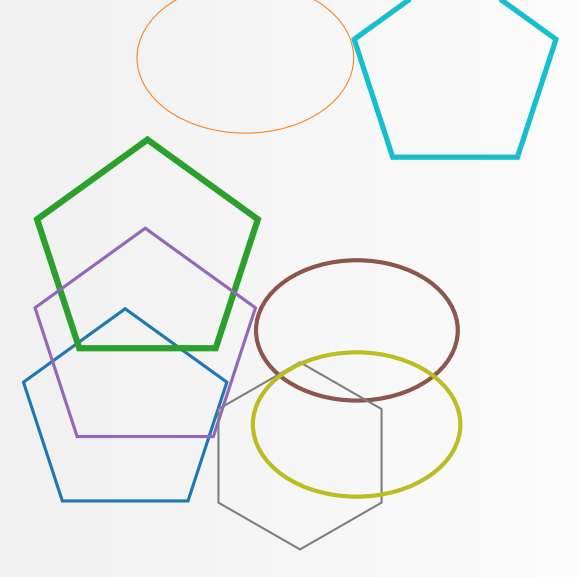[{"shape": "pentagon", "thickness": 1.5, "radius": 0.92, "center": [0.215, 0.281]}, {"shape": "oval", "thickness": 0.5, "radius": 0.93, "center": [0.422, 0.899]}, {"shape": "pentagon", "thickness": 3, "radius": 1.0, "center": [0.254, 0.558]}, {"shape": "pentagon", "thickness": 1.5, "radius": 1.0, "center": [0.25, 0.405]}, {"shape": "oval", "thickness": 2, "radius": 0.87, "center": [0.614, 0.427]}, {"shape": "hexagon", "thickness": 1, "radius": 0.81, "center": [0.516, 0.21]}, {"shape": "oval", "thickness": 2, "radius": 0.89, "center": [0.614, 0.264]}, {"shape": "pentagon", "thickness": 2.5, "radius": 0.91, "center": [0.783, 0.875]}]